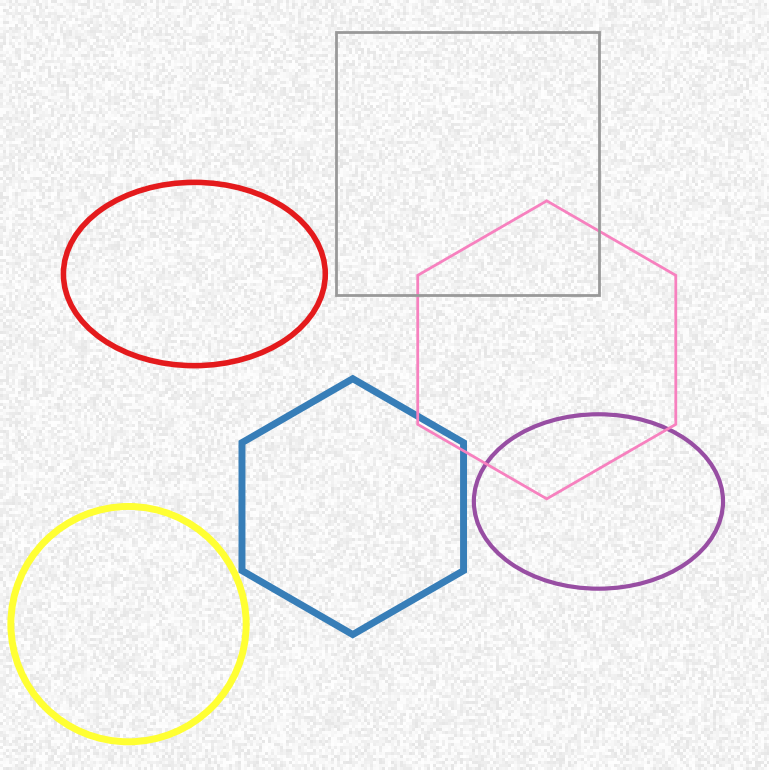[{"shape": "oval", "thickness": 2, "radius": 0.85, "center": [0.252, 0.644]}, {"shape": "hexagon", "thickness": 2.5, "radius": 0.83, "center": [0.458, 0.342]}, {"shape": "oval", "thickness": 1.5, "radius": 0.81, "center": [0.777, 0.349]}, {"shape": "circle", "thickness": 2.5, "radius": 0.76, "center": [0.167, 0.189]}, {"shape": "hexagon", "thickness": 1, "radius": 0.97, "center": [0.71, 0.546]}, {"shape": "square", "thickness": 1, "radius": 0.86, "center": [0.607, 0.787]}]